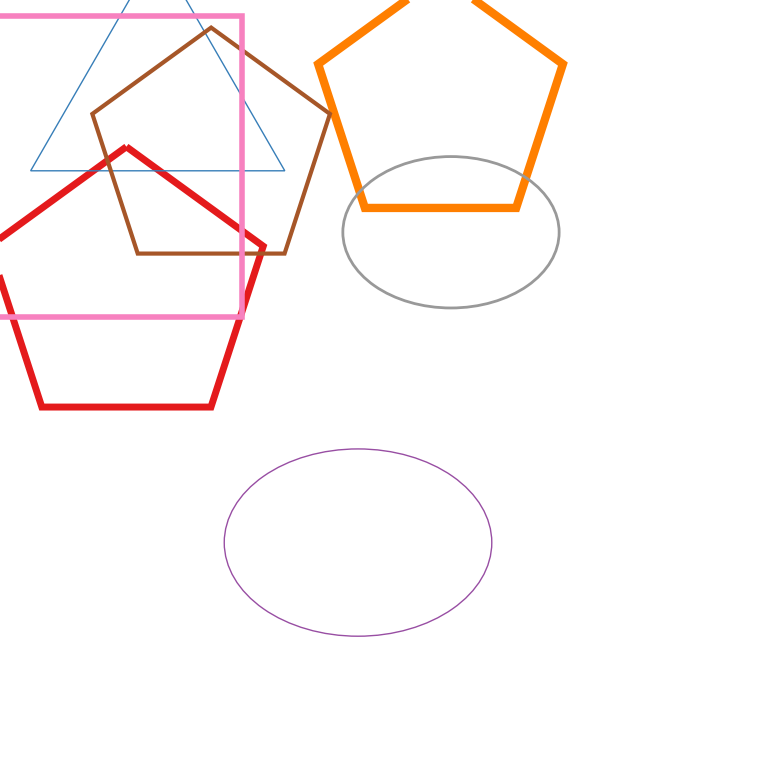[{"shape": "pentagon", "thickness": 2.5, "radius": 0.93, "center": [0.164, 0.623]}, {"shape": "triangle", "thickness": 0.5, "radius": 0.95, "center": [0.205, 0.873]}, {"shape": "oval", "thickness": 0.5, "radius": 0.87, "center": [0.465, 0.295]}, {"shape": "pentagon", "thickness": 3, "radius": 0.84, "center": [0.572, 0.865]}, {"shape": "pentagon", "thickness": 1.5, "radius": 0.81, "center": [0.274, 0.802]}, {"shape": "square", "thickness": 2, "radius": 0.98, "center": [0.119, 0.783]}, {"shape": "oval", "thickness": 1, "radius": 0.7, "center": [0.586, 0.698]}]